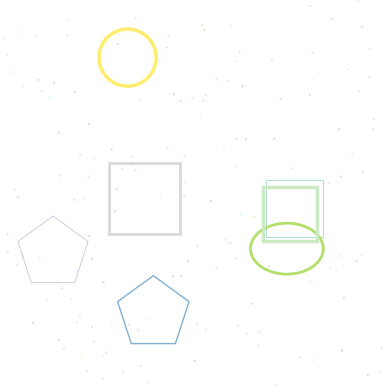[{"shape": "square", "thickness": 0.5, "radius": 0.37, "center": [0.765, 0.458]}, {"shape": "pentagon", "thickness": 0.5, "radius": 0.48, "center": [0.138, 0.343]}, {"shape": "pentagon", "thickness": 1, "radius": 0.49, "center": [0.398, 0.186]}, {"shape": "oval", "thickness": 2, "radius": 0.47, "center": [0.745, 0.354]}, {"shape": "square", "thickness": 2, "radius": 0.46, "center": [0.376, 0.484]}, {"shape": "square", "thickness": 2.5, "radius": 0.35, "center": [0.753, 0.445]}, {"shape": "circle", "thickness": 2.5, "radius": 0.37, "center": [0.331, 0.85]}]